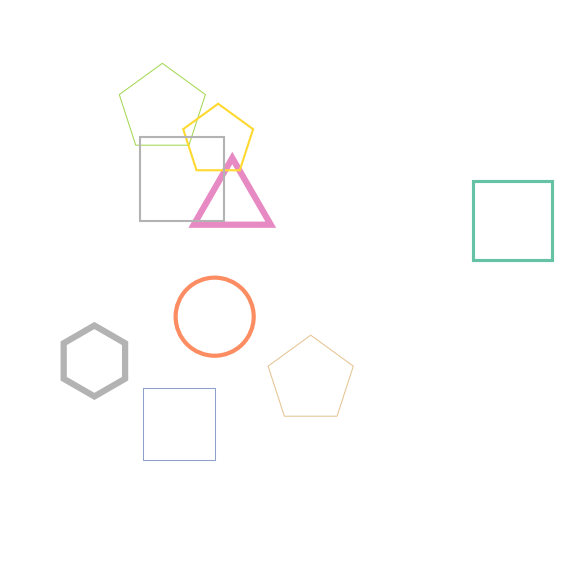[{"shape": "square", "thickness": 1.5, "radius": 0.34, "center": [0.887, 0.617]}, {"shape": "circle", "thickness": 2, "radius": 0.34, "center": [0.372, 0.451]}, {"shape": "square", "thickness": 0.5, "radius": 0.31, "center": [0.31, 0.264]}, {"shape": "triangle", "thickness": 3, "radius": 0.38, "center": [0.402, 0.649]}, {"shape": "pentagon", "thickness": 0.5, "radius": 0.39, "center": [0.281, 0.811]}, {"shape": "pentagon", "thickness": 1, "radius": 0.32, "center": [0.378, 0.756]}, {"shape": "pentagon", "thickness": 0.5, "radius": 0.39, "center": [0.538, 0.341]}, {"shape": "hexagon", "thickness": 3, "radius": 0.31, "center": [0.163, 0.374]}, {"shape": "square", "thickness": 1, "radius": 0.37, "center": [0.315, 0.689]}]